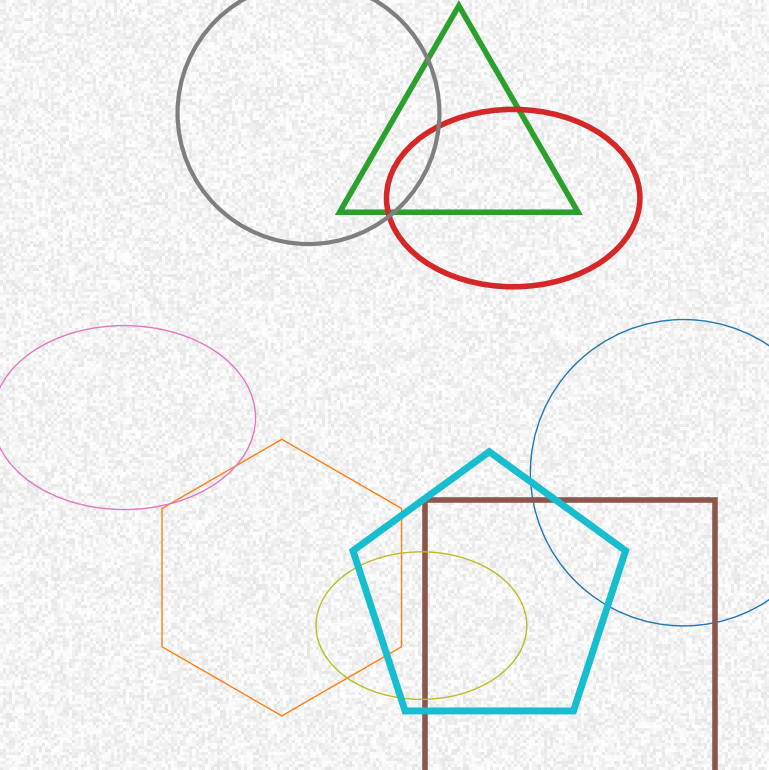[{"shape": "circle", "thickness": 0.5, "radius": 0.99, "center": [0.888, 0.386]}, {"shape": "hexagon", "thickness": 0.5, "radius": 0.9, "center": [0.366, 0.25]}, {"shape": "triangle", "thickness": 2, "radius": 0.89, "center": [0.596, 0.814]}, {"shape": "oval", "thickness": 2, "radius": 0.82, "center": [0.666, 0.743]}, {"shape": "square", "thickness": 2, "radius": 0.94, "center": [0.74, 0.163]}, {"shape": "oval", "thickness": 0.5, "radius": 0.85, "center": [0.161, 0.458]}, {"shape": "circle", "thickness": 1.5, "radius": 0.85, "center": [0.401, 0.853]}, {"shape": "oval", "thickness": 0.5, "radius": 0.68, "center": [0.547, 0.188]}, {"shape": "pentagon", "thickness": 2.5, "radius": 0.93, "center": [0.635, 0.227]}]